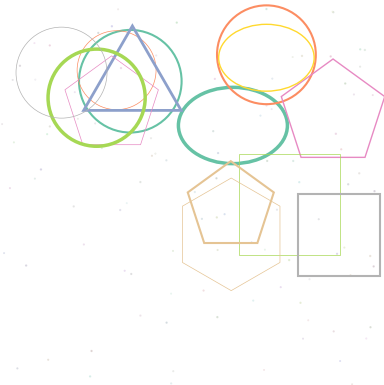[{"shape": "oval", "thickness": 2.5, "radius": 0.71, "center": [0.605, 0.674]}, {"shape": "circle", "thickness": 1.5, "radius": 0.67, "center": [0.338, 0.789]}, {"shape": "circle", "thickness": 1.5, "radius": 0.64, "center": [0.692, 0.858]}, {"shape": "circle", "thickness": 0.5, "radius": 0.51, "center": [0.303, 0.818]}, {"shape": "triangle", "thickness": 2, "radius": 0.73, "center": [0.344, 0.786]}, {"shape": "pentagon", "thickness": 1, "radius": 0.71, "center": [0.865, 0.706]}, {"shape": "pentagon", "thickness": 0.5, "radius": 0.64, "center": [0.29, 0.727]}, {"shape": "circle", "thickness": 2.5, "radius": 0.63, "center": [0.251, 0.746]}, {"shape": "square", "thickness": 0.5, "radius": 0.66, "center": [0.752, 0.468]}, {"shape": "oval", "thickness": 1, "radius": 0.62, "center": [0.692, 0.85]}, {"shape": "hexagon", "thickness": 0.5, "radius": 0.73, "center": [0.601, 0.391]}, {"shape": "pentagon", "thickness": 1.5, "radius": 0.59, "center": [0.599, 0.464]}, {"shape": "square", "thickness": 1.5, "radius": 0.53, "center": [0.879, 0.389]}, {"shape": "circle", "thickness": 0.5, "radius": 0.59, "center": [0.16, 0.811]}]